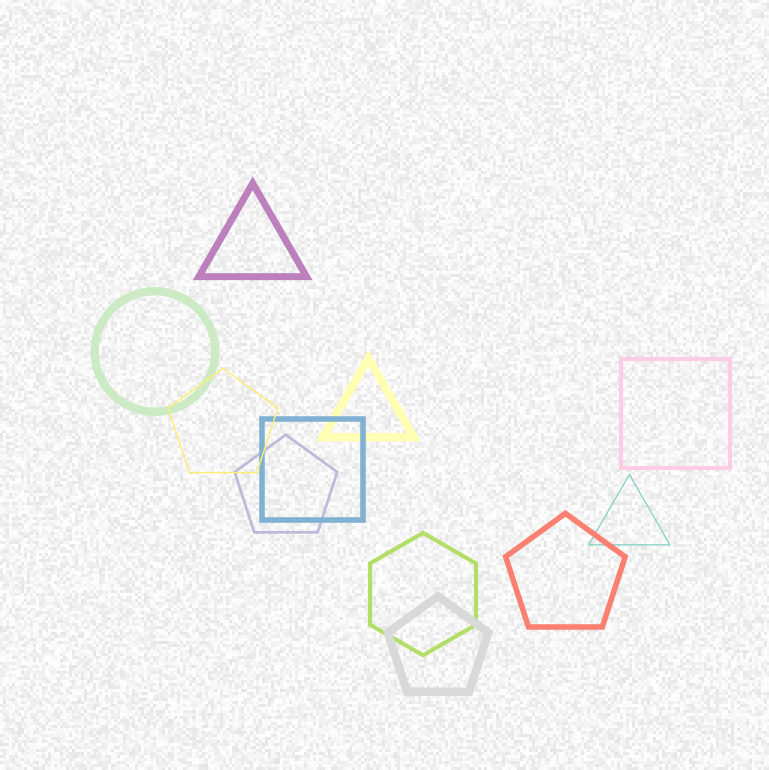[{"shape": "triangle", "thickness": 0.5, "radius": 0.3, "center": [0.817, 0.323]}, {"shape": "triangle", "thickness": 3, "radius": 0.34, "center": [0.478, 0.466]}, {"shape": "pentagon", "thickness": 1, "radius": 0.35, "center": [0.371, 0.365]}, {"shape": "pentagon", "thickness": 2, "radius": 0.41, "center": [0.734, 0.252]}, {"shape": "square", "thickness": 2, "radius": 0.33, "center": [0.405, 0.39]}, {"shape": "hexagon", "thickness": 1.5, "radius": 0.4, "center": [0.549, 0.228]}, {"shape": "square", "thickness": 1.5, "radius": 0.35, "center": [0.878, 0.463]}, {"shape": "pentagon", "thickness": 3, "radius": 0.34, "center": [0.569, 0.157]}, {"shape": "triangle", "thickness": 2.5, "radius": 0.4, "center": [0.328, 0.681]}, {"shape": "circle", "thickness": 3, "radius": 0.39, "center": [0.201, 0.544]}, {"shape": "pentagon", "thickness": 0.5, "radius": 0.37, "center": [0.29, 0.447]}]